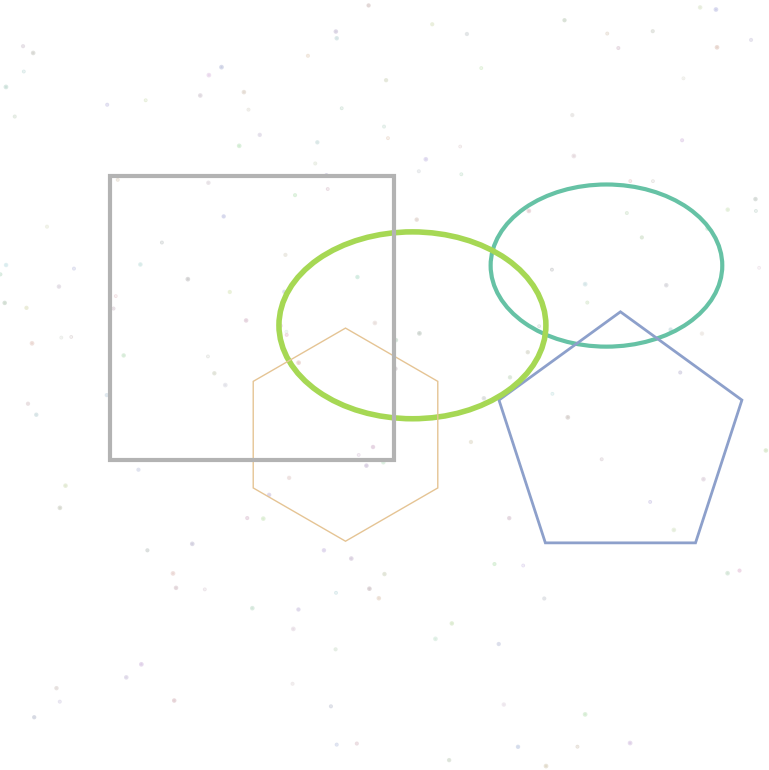[{"shape": "oval", "thickness": 1.5, "radius": 0.75, "center": [0.788, 0.655]}, {"shape": "pentagon", "thickness": 1, "radius": 0.83, "center": [0.806, 0.429]}, {"shape": "oval", "thickness": 2, "radius": 0.87, "center": [0.536, 0.578]}, {"shape": "hexagon", "thickness": 0.5, "radius": 0.69, "center": [0.449, 0.436]}, {"shape": "square", "thickness": 1.5, "radius": 0.92, "center": [0.328, 0.586]}]